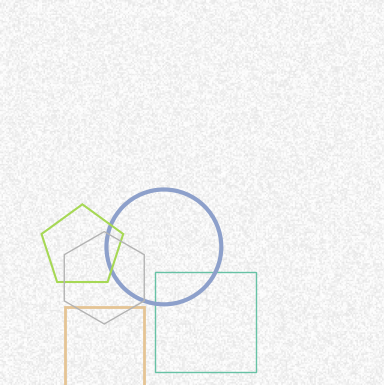[{"shape": "square", "thickness": 1, "radius": 0.65, "center": [0.534, 0.164]}, {"shape": "circle", "thickness": 3, "radius": 0.75, "center": [0.426, 0.359]}, {"shape": "pentagon", "thickness": 1.5, "radius": 0.56, "center": [0.214, 0.358]}, {"shape": "square", "thickness": 2, "radius": 0.51, "center": [0.272, 0.101]}, {"shape": "hexagon", "thickness": 1, "radius": 0.6, "center": [0.271, 0.278]}]